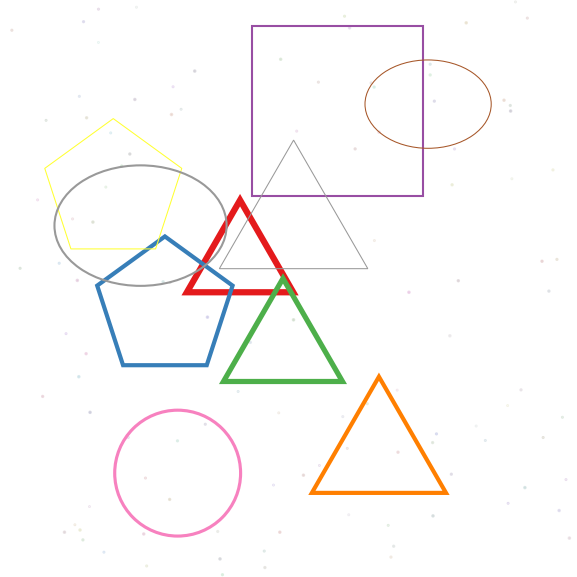[{"shape": "triangle", "thickness": 3, "radius": 0.53, "center": [0.416, 0.546]}, {"shape": "pentagon", "thickness": 2, "radius": 0.62, "center": [0.286, 0.466]}, {"shape": "triangle", "thickness": 2.5, "radius": 0.59, "center": [0.49, 0.398]}, {"shape": "square", "thickness": 1, "radius": 0.74, "center": [0.584, 0.807]}, {"shape": "triangle", "thickness": 2, "radius": 0.67, "center": [0.656, 0.213]}, {"shape": "pentagon", "thickness": 0.5, "radius": 0.62, "center": [0.196, 0.669]}, {"shape": "oval", "thickness": 0.5, "radius": 0.55, "center": [0.741, 0.819]}, {"shape": "circle", "thickness": 1.5, "radius": 0.54, "center": [0.308, 0.18]}, {"shape": "triangle", "thickness": 0.5, "radius": 0.74, "center": [0.508, 0.608]}, {"shape": "oval", "thickness": 1, "radius": 0.75, "center": [0.243, 0.608]}]